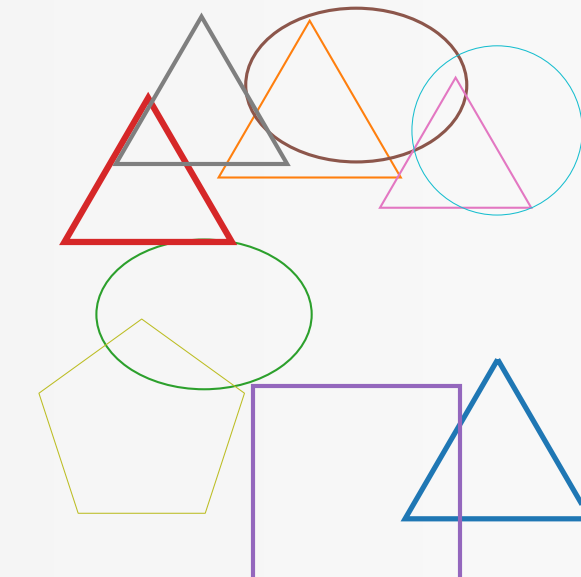[{"shape": "triangle", "thickness": 2.5, "radius": 0.92, "center": [0.856, 0.193]}, {"shape": "triangle", "thickness": 1, "radius": 0.9, "center": [0.533, 0.782]}, {"shape": "oval", "thickness": 1, "radius": 0.93, "center": [0.351, 0.455]}, {"shape": "triangle", "thickness": 3, "radius": 0.83, "center": [0.255, 0.663]}, {"shape": "square", "thickness": 2, "radius": 0.89, "center": [0.614, 0.152]}, {"shape": "oval", "thickness": 1.5, "radius": 0.95, "center": [0.613, 0.852]}, {"shape": "triangle", "thickness": 1, "radius": 0.75, "center": [0.784, 0.715]}, {"shape": "triangle", "thickness": 2, "radius": 0.85, "center": [0.347, 0.8]}, {"shape": "pentagon", "thickness": 0.5, "radius": 0.93, "center": [0.244, 0.261]}, {"shape": "circle", "thickness": 0.5, "radius": 0.73, "center": [0.855, 0.773]}]